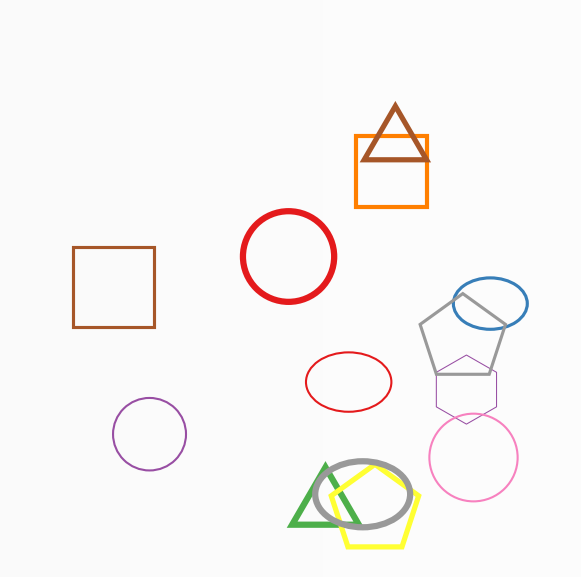[{"shape": "circle", "thickness": 3, "radius": 0.39, "center": [0.496, 0.555]}, {"shape": "oval", "thickness": 1, "radius": 0.37, "center": [0.6, 0.338]}, {"shape": "oval", "thickness": 1.5, "radius": 0.32, "center": [0.844, 0.473]}, {"shape": "triangle", "thickness": 3, "radius": 0.33, "center": [0.56, 0.124]}, {"shape": "hexagon", "thickness": 0.5, "radius": 0.3, "center": [0.802, 0.325]}, {"shape": "circle", "thickness": 1, "radius": 0.31, "center": [0.257, 0.247]}, {"shape": "square", "thickness": 2, "radius": 0.31, "center": [0.673, 0.702]}, {"shape": "pentagon", "thickness": 2.5, "radius": 0.4, "center": [0.645, 0.116]}, {"shape": "square", "thickness": 1.5, "radius": 0.35, "center": [0.196, 0.502]}, {"shape": "triangle", "thickness": 2.5, "radius": 0.31, "center": [0.68, 0.753]}, {"shape": "circle", "thickness": 1, "radius": 0.38, "center": [0.815, 0.207]}, {"shape": "pentagon", "thickness": 1.5, "radius": 0.39, "center": [0.796, 0.413]}, {"shape": "oval", "thickness": 3, "radius": 0.41, "center": [0.624, 0.143]}]